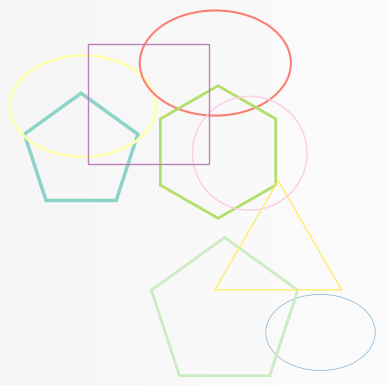[{"shape": "pentagon", "thickness": 2.5, "radius": 0.77, "center": [0.209, 0.604]}, {"shape": "oval", "thickness": 2, "radius": 0.94, "center": [0.214, 0.724]}, {"shape": "oval", "thickness": 1.5, "radius": 0.98, "center": [0.556, 0.836]}, {"shape": "oval", "thickness": 0.5, "radius": 0.71, "center": [0.827, 0.136]}, {"shape": "hexagon", "thickness": 2, "radius": 0.86, "center": [0.563, 0.605]}, {"shape": "circle", "thickness": 1, "radius": 0.74, "center": [0.644, 0.602]}, {"shape": "square", "thickness": 1, "radius": 0.78, "center": [0.383, 0.73]}, {"shape": "pentagon", "thickness": 2, "radius": 0.99, "center": [0.58, 0.185]}, {"shape": "triangle", "thickness": 1, "radius": 0.94, "center": [0.718, 0.342]}]